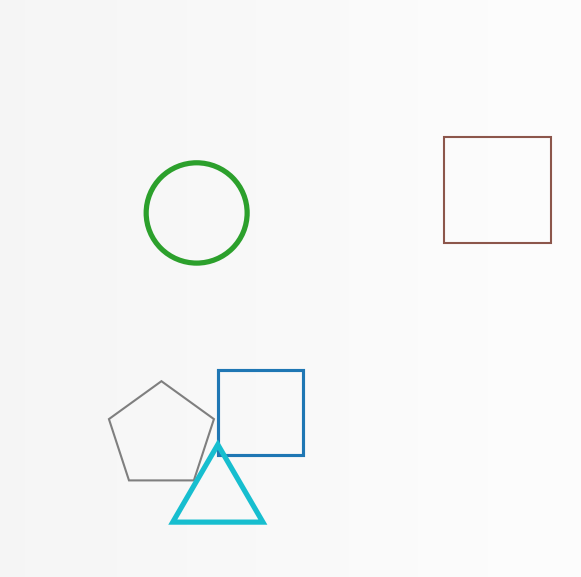[{"shape": "square", "thickness": 1.5, "radius": 0.37, "center": [0.448, 0.285]}, {"shape": "circle", "thickness": 2.5, "radius": 0.43, "center": [0.338, 0.63]}, {"shape": "square", "thickness": 1, "radius": 0.46, "center": [0.856, 0.67]}, {"shape": "pentagon", "thickness": 1, "radius": 0.47, "center": [0.278, 0.244]}, {"shape": "triangle", "thickness": 2.5, "radius": 0.45, "center": [0.375, 0.14]}]